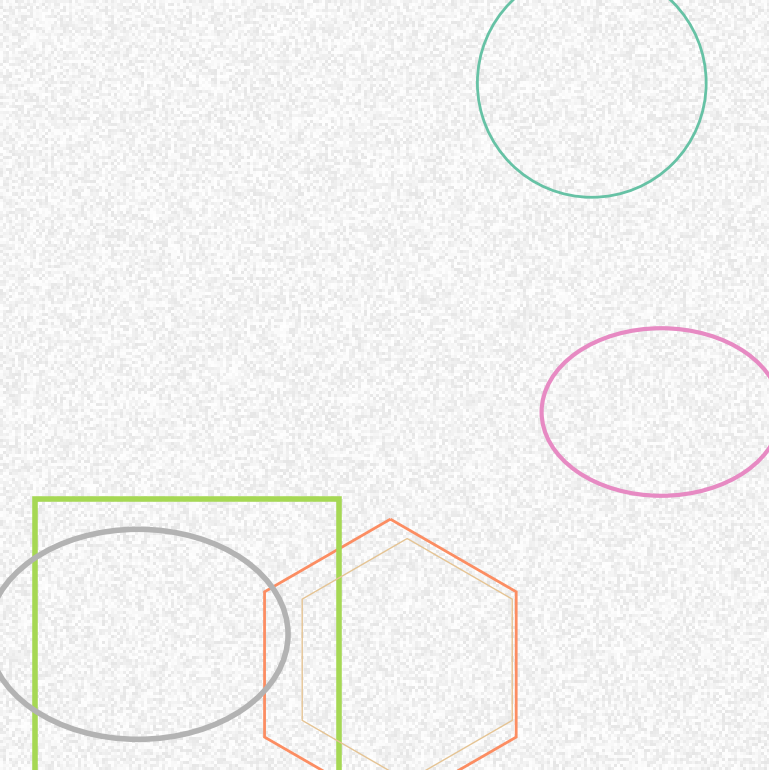[{"shape": "circle", "thickness": 1, "radius": 0.74, "center": [0.769, 0.892]}, {"shape": "hexagon", "thickness": 1, "radius": 0.94, "center": [0.507, 0.137]}, {"shape": "oval", "thickness": 1.5, "radius": 0.78, "center": [0.859, 0.465]}, {"shape": "square", "thickness": 2, "radius": 0.99, "center": [0.243, 0.154]}, {"shape": "hexagon", "thickness": 0.5, "radius": 0.79, "center": [0.529, 0.143]}, {"shape": "oval", "thickness": 2, "radius": 0.97, "center": [0.179, 0.176]}]